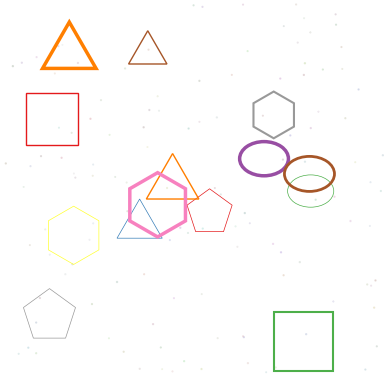[{"shape": "square", "thickness": 1, "radius": 0.34, "center": [0.134, 0.692]}, {"shape": "pentagon", "thickness": 0.5, "radius": 0.31, "center": [0.544, 0.448]}, {"shape": "triangle", "thickness": 0.5, "radius": 0.34, "center": [0.363, 0.415]}, {"shape": "square", "thickness": 1.5, "radius": 0.38, "center": [0.788, 0.114]}, {"shape": "oval", "thickness": 0.5, "radius": 0.3, "center": [0.807, 0.504]}, {"shape": "oval", "thickness": 2.5, "radius": 0.32, "center": [0.686, 0.588]}, {"shape": "triangle", "thickness": 1, "radius": 0.39, "center": [0.448, 0.522]}, {"shape": "triangle", "thickness": 2.5, "radius": 0.4, "center": [0.18, 0.862]}, {"shape": "hexagon", "thickness": 0.5, "radius": 0.38, "center": [0.191, 0.389]}, {"shape": "triangle", "thickness": 1, "radius": 0.29, "center": [0.384, 0.863]}, {"shape": "oval", "thickness": 2, "radius": 0.32, "center": [0.804, 0.548]}, {"shape": "hexagon", "thickness": 2.5, "radius": 0.42, "center": [0.409, 0.468]}, {"shape": "pentagon", "thickness": 0.5, "radius": 0.36, "center": [0.129, 0.179]}, {"shape": "hexagon", "thickness": 1.5, "radius": 0.3, "center": [0.711, 0.702]}]